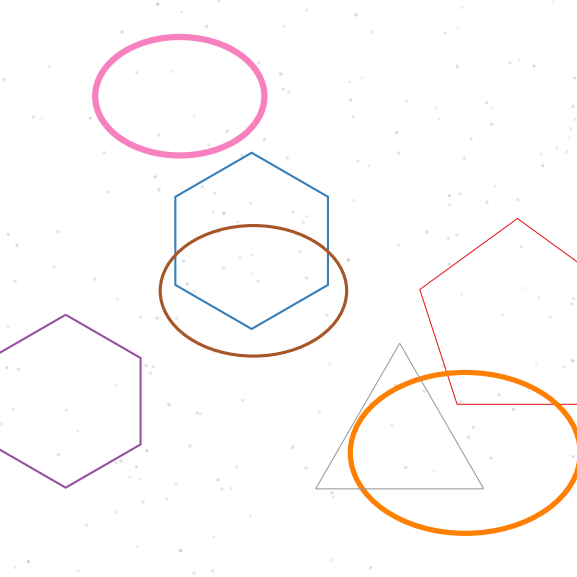[{"shape": "pentagon", "thickness": 0.5, "radius": 0.89, "center": [0.896, 0.443]}, {"shape": "hexagon", "thickness": 1, "radius": 0.76, "center": [0.436, 0.582]}, {"shape": "hexagon", "thickness": 1, "radius": 0.75, "center": [0.114, 0.304]}, {"shape": "oval", "thickness": 2.5, "radius": 1.0, "center": [0.806, 0.215]}, {"shape": "oval", "thickness": 1.5, "radius": 0.81, "center": [0.439, 0.496]}, {"shape": "oval", "thickness": 3, "radius": 0.73, "center": [0.311, 0.833]}, {"shape": "triangle", "thickness": 0.5, "radius": 0.84, "center": [0.692, 0.237]}]